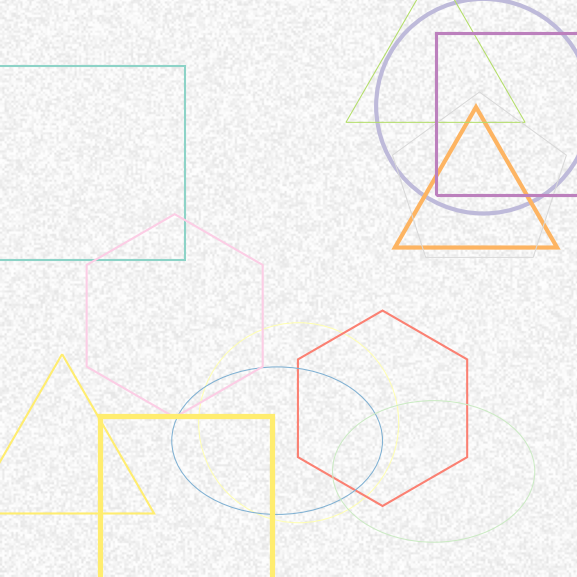[{"shape": "square", "thickness": 1, "radius": 0.84, "center": [0.152, 0.717]}, {"shape": "circle", "thickness": 0.5, "radius": 0.87, "center": [0.517, 0.267]}, {"shape": "circle", "thickness": 2, "radius": 0.93, "center": [0.837, 0.815]}, {"shape": "hexagon", "thickness": 1, "radius": 0.85, "center": [0.662, 0.292]}, {"shape": "oval", "thickness": 0.5, "radius": 0.91, "center": [0.48, 0.236]}, {"shape": "triangle", "thickness": 2, "radius": 0.81, "center": [0.824, 0.652]}, {"shape": "triangle", "thickness": 0.5, "radius": 0.9, "center": [0.754, 0.877]}, {"shape": "hexagon", "thickness": 1, "radius": 0.88, "center": [0.302, 0.452]}, {"shape": "pentagon", "thickness": 0.5, "radius": 0.79, "center": [0.83, 0.682]}, {"shape": "square", "thickness": 1.5, "radius": 0.7, "center": [0.896, 0.801]}, {"shape": "oval", "thickness": 0.5, "radius": 0.88, "center": [0.751, 0.183]}, {"shape": "square", "thickness": 2.5, "radius": 0.75, "center": [0.322, 0.13]}, {"shape": "triangle", "thickness": 1, "radius": 0.92, "center": [0.108, 0.202]}]